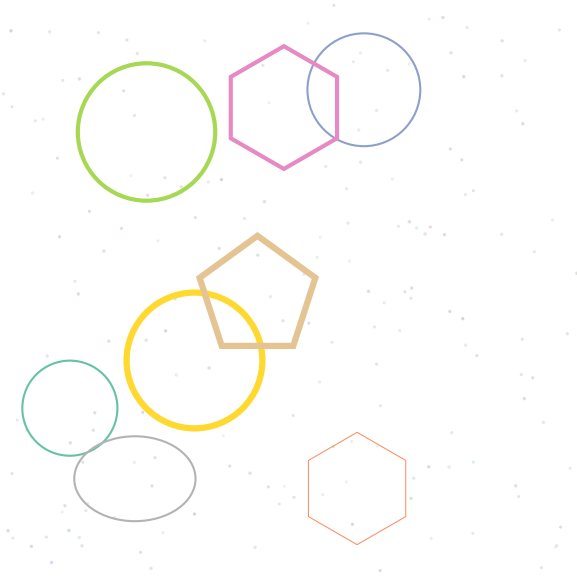[{"shape": "circle", "thickness": 1, "radius": 0.41, "center": [0.121, 0.292]}, {"shape": "hexagon", "thickness": 0.5, "radius": 0.49, "center": [0.618, 0.153]}, {"shape": "circle", "thickness": 1, "radius": 0.49, "center": [0.63, 0.844]}, {"shape": "hexagon", "thickness": 2, "radius": 0.53, "center": [0.492, 0.813]}, {"shape": "circle", "thickness": 2, "radius": 0.59, "center": [0.254, 0.771]}, {"shape": "circle", "thickness": 3, "radius": 0.59, "center": [0.337, 0.375]}, {"shape": "pentagon", "thickness": 3, "radius": 0.53, "center": [0.446, 0.485]}, {"shape": "oval", "thickness": 1, "radius": 0.53, "center": [0.234, 0.17]}]